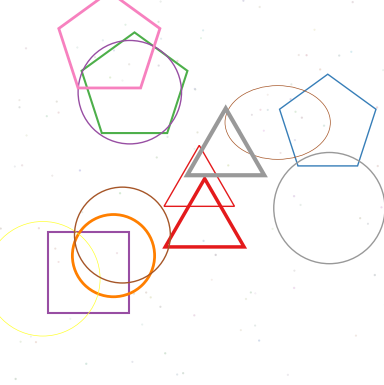[{"shape": "triangle", "thickness": 2.5, "radius": 0.59, "center": [0.532, 0.418]}, {"shape": "triangle", "thickness": 1, "radius": 0.53, "center": [0.518, 0.517]}, {"shape": "pentagon", "thickness": 1, "radius": 0.66, "center": [0.851, 0.676]}, {"shape": "pentagon", "thickness": 1.5, "radius": 0.72, "center": [0.349, 0.771]}, {"shape": "circle", "thickness": 1, "radius": 0.67, "center": [0.337, 0.761]}, {"shape": "square", "thickness": 1.5, "radius": 0.53, "center": [0.23, 0.292]}, {"shape": "circle", "thickness": 2, "radius": 0.53, "center": [0.295, 0.336]}, {"shape": "circle", "thickness": 0.5, "radius": 0.74, "center": [0.111, 0.276]}, {"shape": "oval", "thickness": 0.5, "radius": 0.68, "center": [0.721, 0.682]}, {"shape": "circle", "thickness": 1, "radius": 0.62, "center": [0.318, 0.389]}, {"shape": "pentagon", "thickness": 2, "radius": 0.69, "center": [0.284, 0.883]}, {"shape": "circle", "thickness": 1, "radius": 0.72, "center": [0.855, 0.46]}, {"shape": "triangle", "thickness": 3, "radius": 0.58, "center": [0.586, 0.603]}]